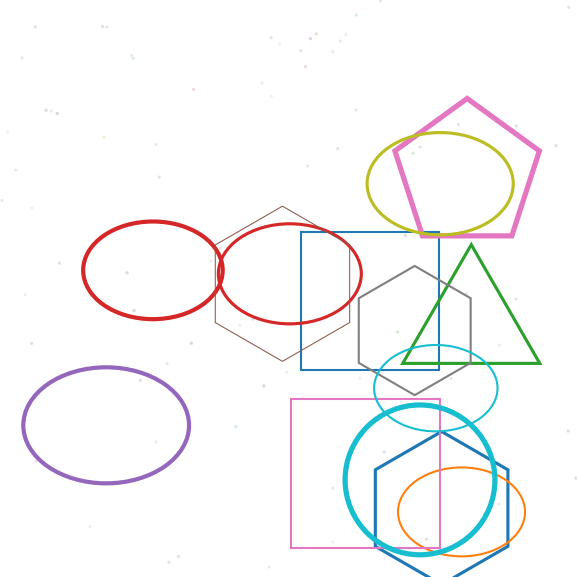[{"shape": "square", "thickness": 1, "radius": 0.6, "center": [0.641, 0.478]}, {"shape": "hexagon", "thickness": 1.5, "radius": 0.66, "center": [0.765, 0.119]}, {"shape": "oval", "thickness": 1, "radius": 0.55, "center": [0.799, 0.113]}, {"shape": "triangle", "thickness": 1.5, "radius": 0.69, "center": [0.816, 0.438]}, {"shape": "oval", "thickness": 1.5, "radius": 0.62, "center": [0.502, 0.525]}, {"shape": "oval", "thickness": 2, "radius": 0.6, "center": [0.265, 0.531]}, {"shape": "oval", "thickness": 2, "radius": 0.72, "center": [0.184, 0.263]}, {"shape": "hexagon", "thickness": 0.5, "radius": 0.67, "center": [0.489, 0.508]}, {"shape": "square", "thickness": 1, "radius": 0.65, "center": [0.633, 0.179]}, {"shape": "pentagon", "thickness": 2.5, "radius": 0.66, "center": [0.809, 0.697]}, {"shape": "hexagon", "thickness": 1, "radius": 0.56, "center": [0.718, 0.427]}, {"shape": "oval", "thickness": 1.5, "radius": 0.63, "center": [0.762, 0.681]}, {"shape": "oval", "thickness": 1, "radius": 0.53, "center": [0.755, 0.327]}, {"shape": "circle", "thickness": 2.5, "radius": 0.65, "center": [0.727, 0.168]}]